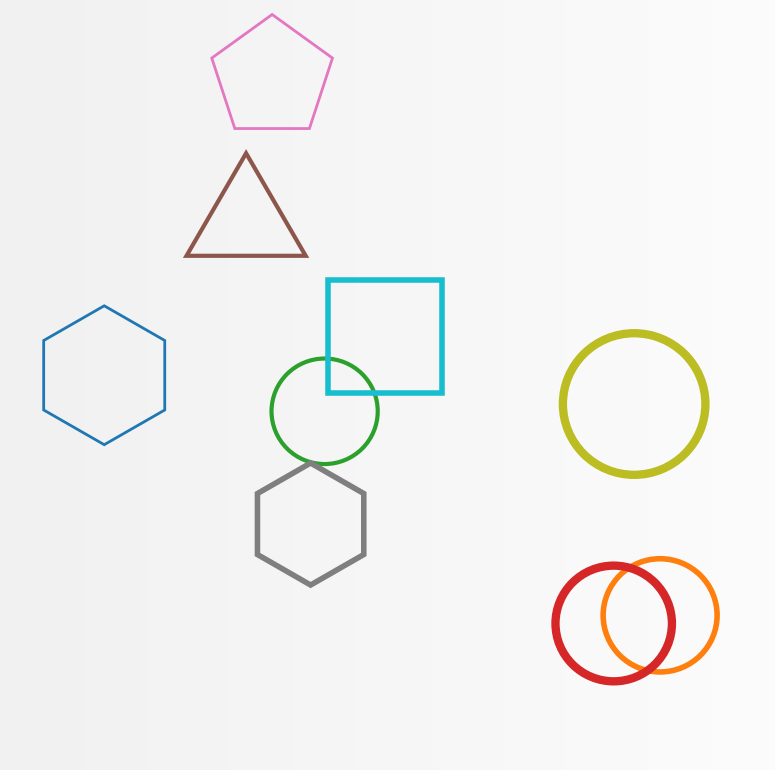[{"shape": "hexagon", "thickness": 1, "radius": 0.45, "center": [0.134, 0.513]}, {"shape": "circle", "thickness": 2, "radius": 0.37, "center": [0.852, 0.201]}, {"shape": "circle", "thickness": 1.5, "radius": 0.34, "center": [0.419, 0.466]}, {"shape": "circle", "thickness": 3, "radius": 0.38, "center": [0.792, 0.19]}, {"shape": "triangle", "thickness": 1.5, "radius": 0.44, "center": [0.318, 0.712]}, {"shape": "pentagon", "thickness": 1, "radius": 0.41, "center": [0.351, 0.899]}, {"shape": "hexagon", "thickness": 2, "radius": 0.4, "center": [0.401, 0.319]}, {"shape": "circle", "thickness": 3, "radius": 0.46, "center": [0.818, 0.475]}, {"shape": "square", "thickness": 2, "radius": 0.37, "center": [0.497, 0.563]}]